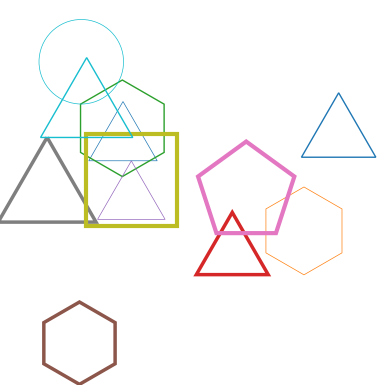[{"shape": "triangle", "thickness": 1, "radius": 0.56, "center": [0.88, 0.647]}, {"shape": "triangle", "thickness": 0.5, "radius": 0.51, "center": [0.319, 0.634]}, {"shape": "hexagon", "thickness": 0.5, "radius": 0.57, "center": [0.789, 0.4]}, {"shape": "hexagon", "thickness": 1, "radius": 0.63, "center": [0.318, 0.667]}, {"shape": "triangle", "thickness": 2.5, "radius": 0.54, "center": [0.603, 0.341]}, {"shape": "triangle", "thickness": 0.5, "radius": 0.51, "center": [0.341, 0.481]}, {"shape": "hexagon", "thickness": 2.5, "radius": 0.53, "center": [0.206, 0.109]}, {"shape": "pentagon", "thickness": 3, "radius": 0.66, "center": [0.639, 0.501]}, {"shape": "triangle", "thickness": 2.5, "radius": 0.73, "center": [0.122, 0.496]}, {"shape": "square", "thickness": 3, "radius": 0.59, "center": [0.342, 0.532]}, {"shape": "triangle", "thickness": 1, "radius": 0.69, "center": [0.225, 0.712]}, {"shape": "circle", "thickness": 0.5, "radius": 0.55, "center": [0.211, 0.84]}]